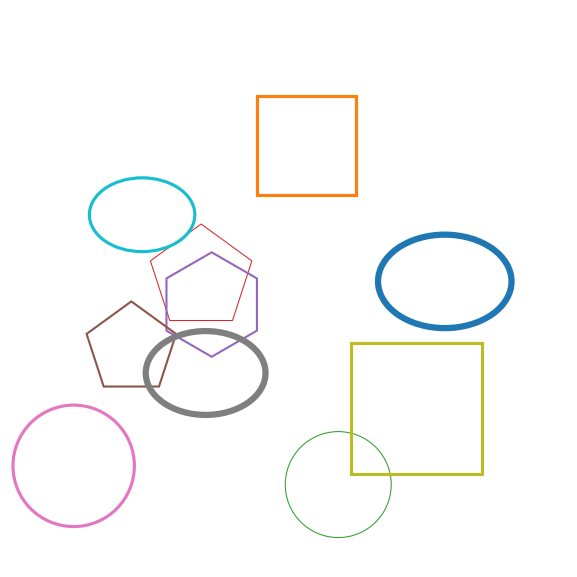[{"shape": "oval", "thickness": 3, "radius": 0.58, "center": [0.77, 0.512]}, {"shape": "square", "thickness": 1.5, "radius": 0.43, "center": [0.531, 0.747]}, {"shape": "circle", "thickness": 0.5, "radius": 0.46, "center": [0.586, 0.16]}, {"shape": "pentagon", "thickness": 0.5, "radius": 0.46, "center": [0.348, 0.519]}, {"shape": "hexagon", "thickness": 1, "radius": 0.45, "center": [0.367, 0.472]}, {"shape": "pentagon", "thickness": 1, "radius": 0.41, "center": [0.227, 0.396]}, {"shape": "circle", "thickness": 1.5, "radius": 0.53, "center": [0.128, 0.192]}, {"shape": "oval", "thickness": 3, "radius": 0.52, "center": [0.356, 0.353]}, {"shape": "square", "thickness": 1.5, "radius": 0.57, "center": [0.721, 0.292]}, {"shape": "oval", "thickness": 1.5, "radius": 0.46, "center": [0.246, 0.627]}]